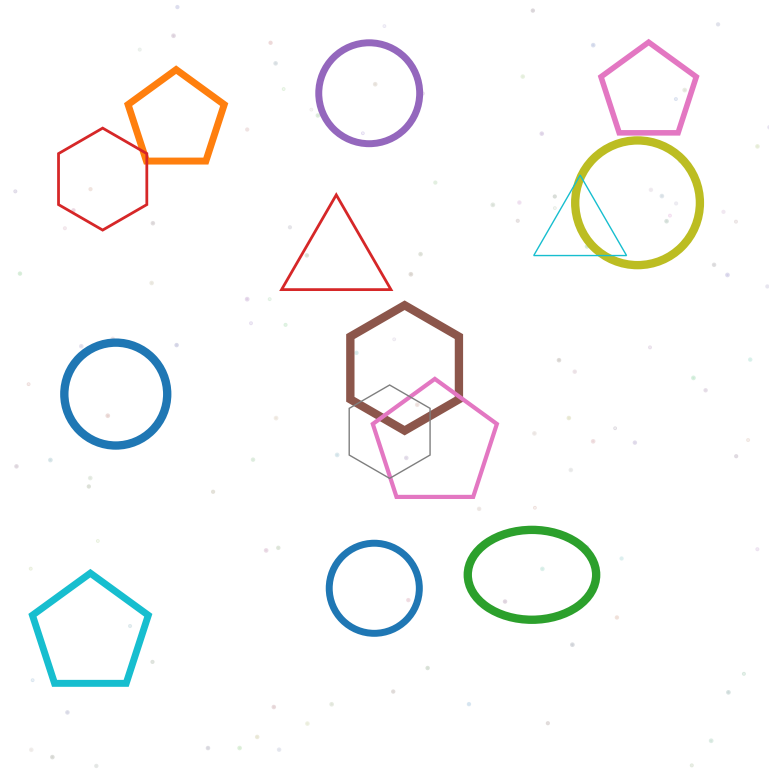[{"shape": "circle", "thickness": 2.5, "radius": 0.29, "center": [0.486, 0.236]}, {"shape": "circle", "thickness": 3, "radius": 0.33, "center": [0.15, 0.488]}, {"shape": "pentagon", "thickness": 2.5, "radius": 0.33, "center": [0.229, 0.844]}, {"shape": "oval", "thickness": 3, "radius": 0.42, "center": [0.691, 0.253]}, {"shape": "triangle", "thickness": 1, "radius": 0.41, "center": [0.437, 0.665]}, {"shape": "hexagon", "thickness": 1, "radius": 0.33, "center": [0.133, 0.767]}, {"shape": "circle", "thickness": 2.5, "radius": 0.33, "center": [0.48, 0.879]}, {"shape": "hexagon", "thickness": 3, "radius": 0.41, "center": [0.526, 0.522]}, {"shape": "pentagon", "thickness": 1.5, "radius": 0.42, "center": [0.565, 0.423]}, {"shape": "pentagon", "thickness": 2, "radius": 0.33, "center": [0.842, 0.88]}, {"shape": "hexagon", "thickness": 0.5, "radius": 0.3, "center": [0.506, 0.439]}, {"shape": "circle", "thickness": 3, "radius": 0.4, "center": [0.828, 0.737]}, {"shape": "triangle", "thickness": 0.5, "radius": 0.35, "center": [0.753, 0.703]}, {"shape": "pentagon", "thickness": 2.5, "radius": 0.4, "center": [0.117, 0.177]}]